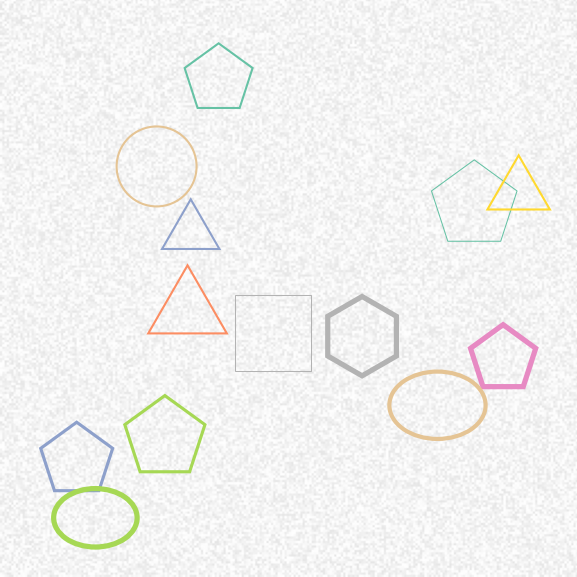[{"shape": "pentagon", "thickness": 1, "radius": 0.31, "center": [0.379, 0.862]}, {"shape": "pentagon", "thickness": 0.5, "radius": 0.39, "center": [0.821, 0.644]}, {"shape": "triangle", "thickness": 1, "radius": 0.39, "center": [0.325, 0.461]}, {"shape": "pentagon", "thickness": 1.5, "radius": 0.33, "center": [0.133, 0.202]}, {"shape": "triangle", "thickness": 1, "radius": 0.29, "center": [0.33, 0.597]}, {"shape": "pentagon", "thickness": 2.5, "radius": 0.3, "center": [0.871, 0.378]}, {"shape": "oval", "thickness": 2.5, "radius": 0.36, "center": [0.165, 0.103]}, {"shape": "pentagon", "thickness": 1.5, "radius": 0.36, "center": [0.285, 0.241]}, {"shape": "triangle", "thickness": 1, "radius": 0.31, "center": [0.898, 0.668]}, {"shape": "circle", "thickness": 1, "radius": 0.35, "center": [0.271, 0.711]}, {"shape": "oval", "thickness": 2, "radius": 0.42, "center": [0.758, 0.297]}, {"shape": "hexagon", "thickness": 2.5, "radius": 0.34, "center": [0.627, 0.417]}, {"shape": "square", "thickness": 0.5, "radius": 0.33, "center": [0.473, 0.423]}]